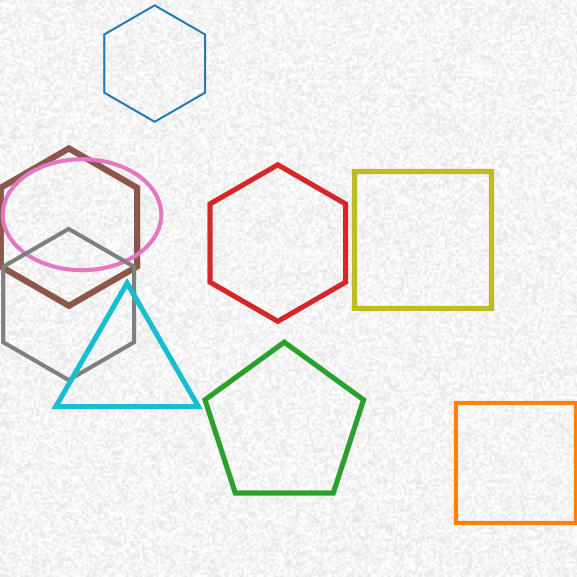[{"shape": "hexagon", "thickness": 1, "radius": 0.5, "center": [0.268, 0.889]}, {"shape": "square", "thickness": 2, "radius": 0.52, "center": [0.894, 0.197]}, {"shape": "pentagon", "thickness": 2.5, "radius": 0.72, "center": [0.492, 0.262]}, {"shape": "hexagon", "thickness": 2.5, "radius": 0.68, "center": [0.481, 0.578]}, {"shape": "hexagon", "thickness": 3, "radius": 0.68, "center": [0.119, 0.606]}, {"shape": "oval", "thickness": 2, "radius": 0.69, "center": [0.142, 0.627]}, {"shape": "hexagon", "thickness": 2, "radius": 0.65, "center": [0.119, 0.472]}, {"shape": "square", "thickness": 2.5, "radius": 0.59, "center": [0.731, 0.585]}, {"shape": "triangle", "thickness": 2.5, "radius": 0.71, "center": [0.22, 0.366]}]